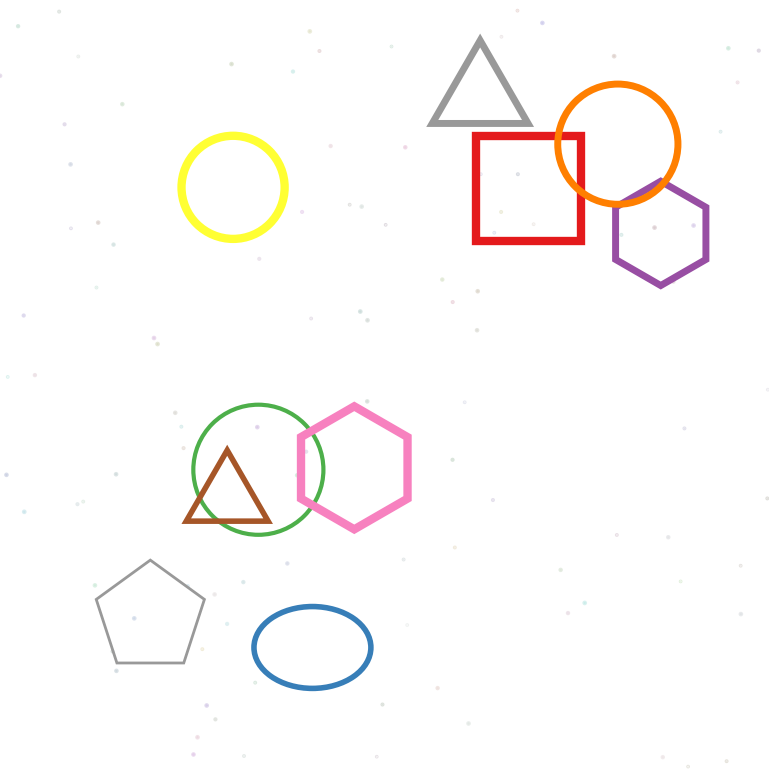[{"shape": "square", "thickness": 3, "radius": 0.34, "center": [0.687, 0.755]}, {"shape": "oval", "thickness": 2, "radius": 0.38, "center": [0.406, 0.159]}, {"shape": "circle", "thickness": 1.5, "radius": 0.42, "center": [0.336, 0.39]}, {"shape": "hexagon", "thickness": 2.5, "radius": 0.34, "center": [0.858, 0.697]}, {"shape": "circle", "thickness": 2.5, "radius": 0.39, "center": [0.802, 0.813]}, {"shape": "circle", "thickness": 3, "radius": 0.33, "center": [0.303, 0.757]}, {"shape": "triangle", "thickness": 2, "radius": 0.31, "center": [0.295, 0.354]}, {"shape": "hexagon", "thickness": 3, "radius": 0.4, "center": [0.46, 0.392]}, {"shape": "pentagon", "thickness": 1, "radius": 0.37, "center": [0.195, 0.199]}, {"shape": "triangle", "thickness": 2.5, "radius": 0.36, "center": [0.624, 0.876]}]